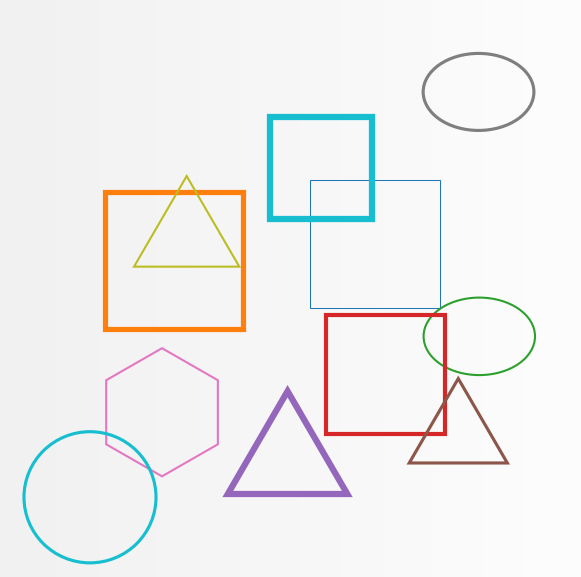[{"shape": "square", "thickness": 0.5, "radius": 0.56, "center": [0.645, 0.577]}, {"shape": "square", "thickness": 2.5, "radius": 0.59, "center": [0.299, 0.548]}, {"shape": "oval", "thickness": 1, "radius": 0.48, "center": [0.825, 0.417]}, {"shape": "square", "thickness": 2, "radius": 0.52, "center": [0.663, 0.351]}, {"shape": "triangle", "thickness": 3, "radius": 0.59, "center": [0.495, 0.203]}, {"shape": "triangle", "thickness": 1.5, "radius": 0.49, "center": [0.788, 0.246]}, {"shape": "hexagon", "thickness": 1, "radius": 0.55, "center": [0.279, 0.285]}, {"shape": "oval", "thickness": 1.5, "radius": 0.48, "center": [0.823, 0.84]}, {"shape": "triangle", "thickness": 1, "radius": 0.52, "center": [0.321, 0.59]}, {"shape": "square", "thickness": 3, "radius": 0.44, "center": [0.552, 0.708]}, {"shape": "circle", "thickness": 1.5, "radius": 0.57, "center": [0.155, 0.138]}]